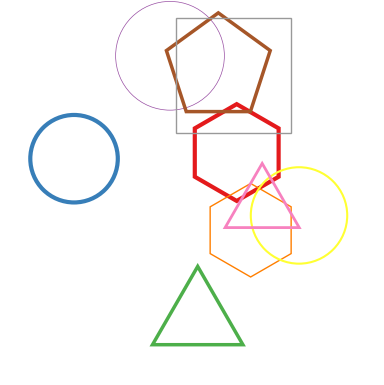[{"shape": "hexagon", "thickness": 3, "radius": 0.63, "center": [0.615, 0.604]}, {"shape": "circle", "thickness": 3, "radius": 0.57, "center": [0.192, 0.588]}, {"shape": "triangle", "thickness": 2.5, "radius": 0.68, "center": [0.514, 0.172]}, {"shape": "circle", "thickness": 0.5, "radius": 0.71, "center": [0.442, 0.855]}, {"shape": "hexagon", "thickness": 1, "radius": 0.61, "center": [0.651, 0.402]}, {"shape": "circle", "thickness": 1.5, "radius": 0.63, "center": [0.777, 0.44]}, {"shape": "pentagon", "thickness": 2.5, "radius": 0.71, "center": [0.567, 0.825]}, {"shape": "triangle", "thickness": 2, "radius": 0.56, "center": [0.681, 0.464]}, {"shape": "square", "thickness": 1, "radius": 0.75, "center": [0.605, 0.805]}]